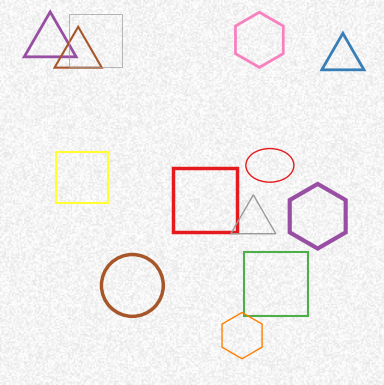[{"shape": "oval", "thickness": 1, "radius": 0.31, "center": [0.701, 0.571]}, {"shape": "square", "thickness": 2.5, "radius": 0.41, "center": [0.532, 0.481]}, {"shape": "triangle", "thickness": 2, "radius": 0.32, "center": [0.891, 0.85]}, {"shape": "square", "thickness": 1.5, "radius": 0.41, "center": [0.717, 0.262]}, {"shape": "triangle", "thickness": 2, "radius": 0.39, "center": [0.13, 0.891]}, {"shape": "hexagon", "thickness": 3, "radius": 0.42, "center": [0.825, 0.438]}, {"shape": "hexagon", "thickness": 1, "radius": 0.3, "center": [0.629, 0.128]}, {"shape": "square", "thickness": 1.5, "radius": 0.33, "center": [0.213, 0.539]}, {"shape": "circle", "thickness": 2.5, "radius": 0.4, "center": [0.344, 0.259]}, {"shape": "triangle", "thickness": 1.5, "radius": 0.35, "center": [0.203, 0.86]}, {"shape": "hexagon", "thickness": 2, "radius": 0.36, "center": [0.674, 0.897]}, {"shape": "square", "thickness": 0.5, "radius": 0.35, "center": [0.247, 0.895]}, {"shape": "triangle", "thickness": 1, "radius": 0.34, "center": [0.658, 0.427]}]